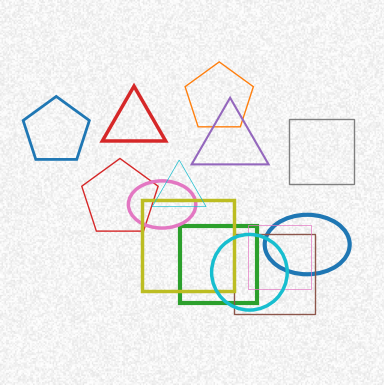[{"shape": "pentagon", "thickness": 2, "radius": 0.45, "center": [0.146, 0.659]}, {"shape": "oval", "thickness": 3, "radius": 0.55, "center": [0.798, 0.365]}, {"shape": "pentagon", "thickness": 1, "radius": 0.47, "center": [0.569, 0.746]}, {"shape": "square", "thickness": 3, "radius": 0.5, "center": [0.567, 0.314]}, {"shape": "triangle", "thickness": 2.5, "radius": 0.47, "center": [0.348, 0.681]}, {"shape": "pentagon", "thickness": 1, "radius": 0.52, "center": [0.312, 0.484]}, {"shape": "triangle", "thickness": 1.5, "radius": 0.58, "center": [0.598, 0.631]}, {"shape": "square", "thickness": 1, "radius": 0.52, "center": [0.713, 0.289]}, {"shape": "square", "thickness": 0.5, "radius": 0.41, "center": [0.726, 0.333]}, {"shape": "oval", "thickness": 2.5, "radius": 0.44, "center": [0.421, 0.469]}, {"shape": "square", "thickness": 1, "radius": 0.42, "center": [0.835, 0.606]}, {"shape": "square", "thickness": 2.5, "radius": 0.6, "center": [0.488, 0.362]}, {"shape": "circle", "thickness": 2.5, "radius": 0.49, "center": [0.648, 0.293]}, {"shape": "triangle", "thickness": 0.5, "radius": 0.4, "center": [0.465, 0.504]}]